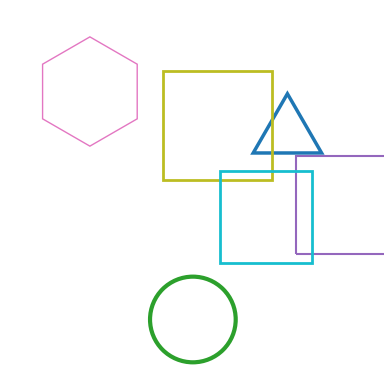[{"shape": "triangle", "thickness": 2.5, "radius": 0.51, "center": [0.747, 0.654]}, {"shape": "circle", "thickness": 3, "radius": 0.56, "center": [0.501, 0.17]}, {"shape": "square", "thickness": 1.5, "radius": 0.64, "center": [0.896, 0.468]}, {"shape": "hexagon", "thickness": 1, "radius": 0.71, "center": [0.233, 0.762]}, {"shape": "square", "thickness": 2, "radius": 0.71, "center": [0.566, 0.675]}, {"shape": "square", "thickness": 2, "radius": 0.6, "center": [0.69, 0.436]}]